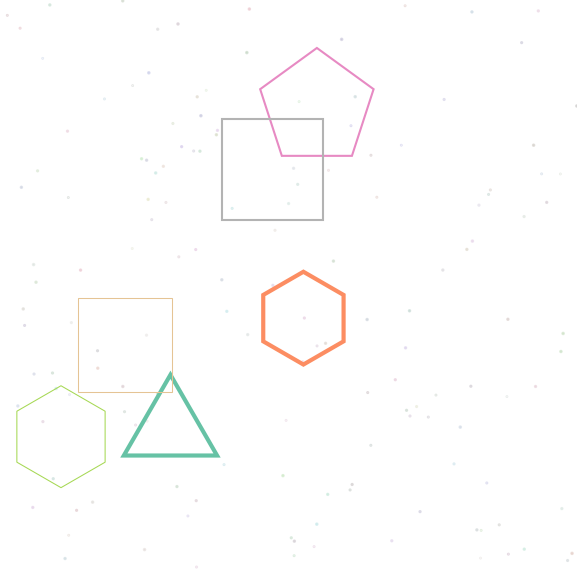[{"shape": "triangle", "thickness": 2, "radius": 0.47, "center": [0.295, 0.257]}, {"shape": "hexagon", "thickness": 2, "radius": 0.4, "center": [0.525, 0.448]}, {"shape": "pentagon", "thickness": 1, "radius": 0.52, "center": [0.549, 0.813]}, {"shape": "hexagon", "thickness": 0.5, "radius": 0.44, "center": [0.106, 0.243]}, {"shape": "square", "thickness": 0.5, "radius": 0.41, "center": [0.217, 0.402]}, {"shape": "square", "thickness": 1, "radius": 0.44, "center": [0.472, 0.706]}]